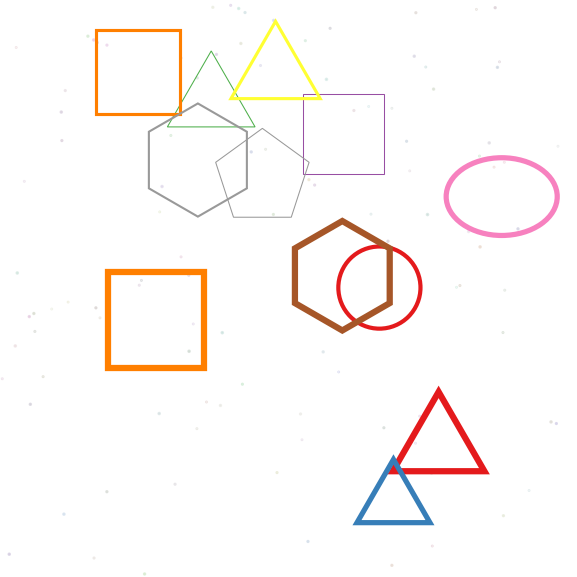[{"shape": "triangle", "thickness": 3, "radius": 0.46, "center": [0.76, 0.229]}, {"shape": "circle", "thickness": 2, "radius": 0.36, "center": [0.657, 0.501]}, {"shape": "triangle", "thickness": 2.5, "radius": 0.36, "center": [0.681, 0.131]}, {"shape": "triangle", "thickness": 0.5, "radius": 0.44, "center": [0.366, 0.823]}, {"shape": "square", "thickness": 0.5, "radius": 0.35, "center": [0.595, 0.767]}, {"shape": "square", "thickness": 3, "radius": 0.42, "center": [0.27, 0.445]}, {"shape": "square", "thickness": 1.5, "radius": 0.36, "center": [0.239, 0.874]}, {"shape": "triangle", "thickness": 1.5, "radius": 0.45, "center": [0.477, 0.873]}, {"shape": "hexagon", "thickness": 3, "radius": 0.47, "center": [0.593, 0.522]}, {"shape": "oval", "thickness": 2.5, "radius": 0.48, "center": [0.869, 0.659]}, {"shape": "pentagon", "thickness": 0.5, "radius": 0.43, "center": [0.454, 0.692]}, {"shape": "hexagon", "thickness": 1, "radius": 0.49, "center": [0.343, 0.722]}]